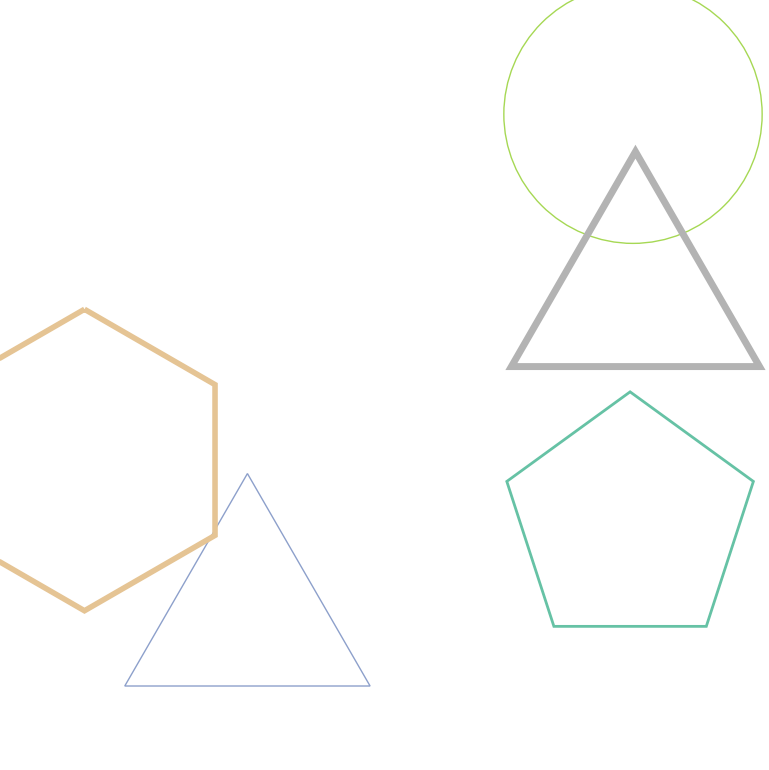[{"shape": "pentagon", "thickness": 1, "radius": 0.84, "center": [0.818, 0.323]}, {"shape": "triangle", "thickness": 0.5, "radius": 0.92, "center": [0.321, 0.201]}, {"shape": "circle", "thickness": 0.5, "radius": 0.84, "center": [0.822, 0.852]}, {"shape": "hexagon", "thickness": 2, "radius": 0.98, "center": [0.11, 0.403]}, {"shape": "triangle", "thickness": 2.5, "radius": 0.93, "center": [0.825, 0.617]}]